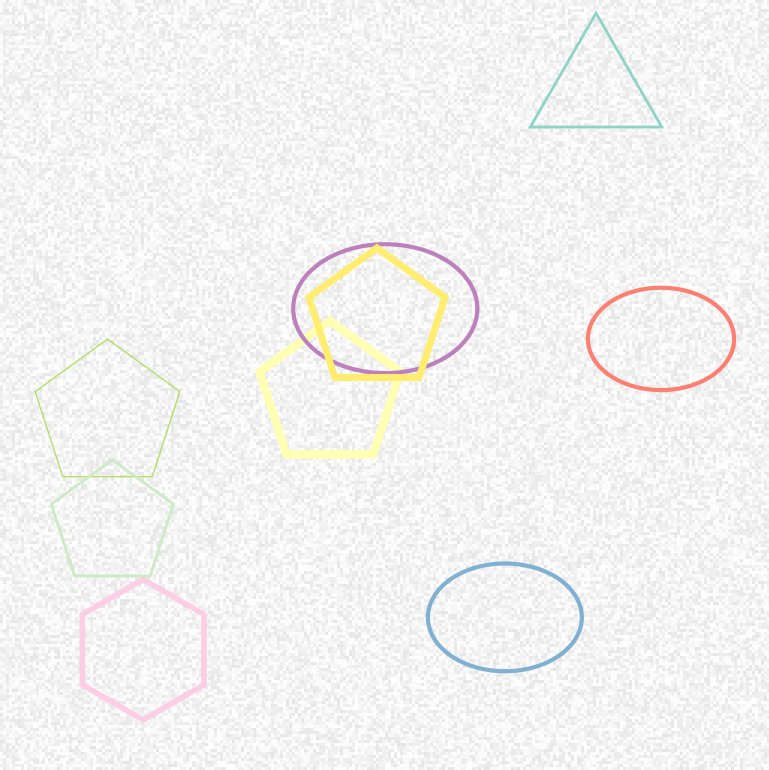[{"shape": "triangle", "thickness": 1, "radius": 0.49, "center": [0.774, 0.884]}, {"shape": "pentagon", "thickness": 3, "radius": 0.48, "center": [0.428, 0.487]}, {"shape": "oval", "thickness": 1.5, "radius": 0.47, "center": [0.858, 0.56]}, {"shape": "oval", "thickness": 1.5, "radius": 0.5, "center": [0.656, 0.198]}, {"shape": "pentagon", "thickness": 0.5, "radius": 0.49, "center": [0.14, 0.461]}, {"shape": "hexagon", "thickness": 2, "radius": 0.46, "center": [0.186, 0.156]}, {"shape": "oval", "thickness": 1.5, "radius": 0.6, "center": [0.5, 0.599]}, {"shape": "pentagon", "thickness": 1, "radius": 0.42, "center": [0.146, 0.319]}, {"shape": "pentagon", "thickness": 2.5, "radius": 0.47, "center": [0.49, 0.585]}]